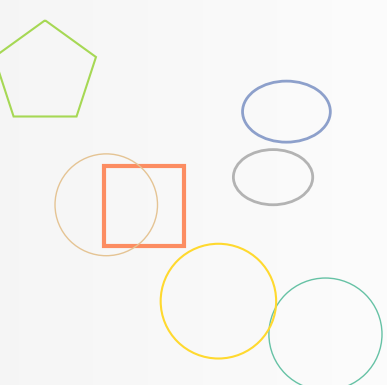[{"shape": "circle", "thickness": 1, "radius": 0.73, "center": [0.84, 0.132]}, {"shape": "square", "thickness": 3, "radius": 0.52, "center": [0.371, 0.465]}, {"shape": "oval", "thickness": 2, "radius": 0.57, "center": [0.739, 0.71]}, {"shape": "pentagon", "thickness": 1.5, "radius": 0.69, "center": [0.116, 0.809]}, {"shape": "circle", "thickness": 1.5, "radius": 0.75, "center": [0.564, 0.218]}, {"shape": "circle", "thickness": 1, "radius": 0.66, "center": [0.274, 0.468]}, {"shape": "oval", "thickness": 2, "radius": 0.51, "center": [0.705, 0.54]}]